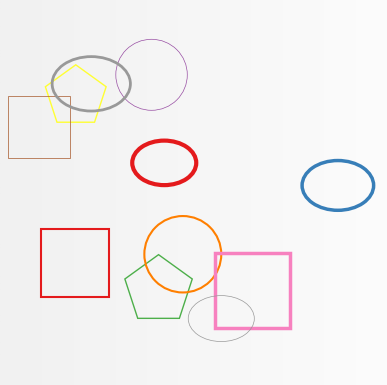[{"shape": "square", "thickness": 1.5, "radius": 0.44, "center": [0.193, 0.316]}, {"shape": "oval", "thickness": 3, "radius": 0.41, "center": [0.424, 0.577]}, {"shape": "oval", "thickness": 2.5, "radius": 0.46, "center": [0.872, 0.518]}, {"shape": "pentagon", "thickness": 1, "radius": 0.46, "center": [0.409, 0.247]}, {"shape": "circle", "thickness": 0.5, "radius": 0.46, "center": [0.391, 0.806]}, {"shape": "circle", "thickness": 1.5, "radius": 0.5, "center": [0.472, 0.34]}, {"shape": "pentagon", "thickness": 1, "radius": 0.41, "center": [0.196, 0.749]}, {"shape": "square", "thickness": 0.5, "radius": 0.4, "center": [0.1, 0.669]}, {"shape": "square", "thickness": 2.5, "radius": 0.49, "center": [0.652, 0.246]}, {"shape": "oval", "thickness": 2, "radius": 0.5, "center": [0.236, 0.782]}, {"shape": "oval", "thickness": 0.5, "radius": 0.43, "center": [0.571, 0.173]}]